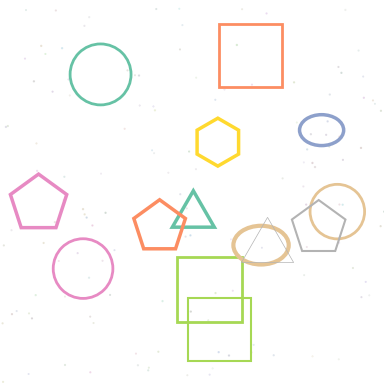[{"shape": "circle", "thickness": 2, "radius": 0.4, "center": [0.261, 0.807]}, {"shape": "triangle", "thickness": 2.5, "radius": 0.31, "center": [0.502, 0.441]}, {"shape": "square", "thickness": 2, "radius": 0.41, "center": [0.65, 0.855]}, {"shape": "pentagon", "thickness": 2.5, "radius": 0.35, "center": [0.415, 0.411]}, {"shape": "oval", "thickness": 2.5, "radius": 0.29, "center": [0.835, 0.662]}, {"shape": "circle", "thickness": 2, "radius": 0.39, "center": [0.216, 0.302]}, {"shape": "pentagon", "thickness": 2.5, "radius": 0.38, "center": [0.1, 0.471]}, {"shape": "square", "thickness": 2, "radius": 0.42, "center": [0.543, 0.248]}, {"shape": "square", "thickness": 1.5, "radius": 0.41, "center": [0.569, 0.144]}, {"shape": "hexagon", "thickness": 2.5, "radius": 0.31, "center": [0.566, 0.631]}, {"shape": "oval", "thickness": 3, "radius": 0.36, "center": [0.678, 0.363]}, {"shape": "circle", "thickness": 2, "radius": 0.35, "center": [0.876, 0.45]}, {"shape": "pentagon", "thickness": 1.5, "radius": 0.37, "center": [0.828, 0.407]}, {"shape": "triangle", "thickness": 0.5, "radius": 0.39, "center": [0.695, 0.357]}]